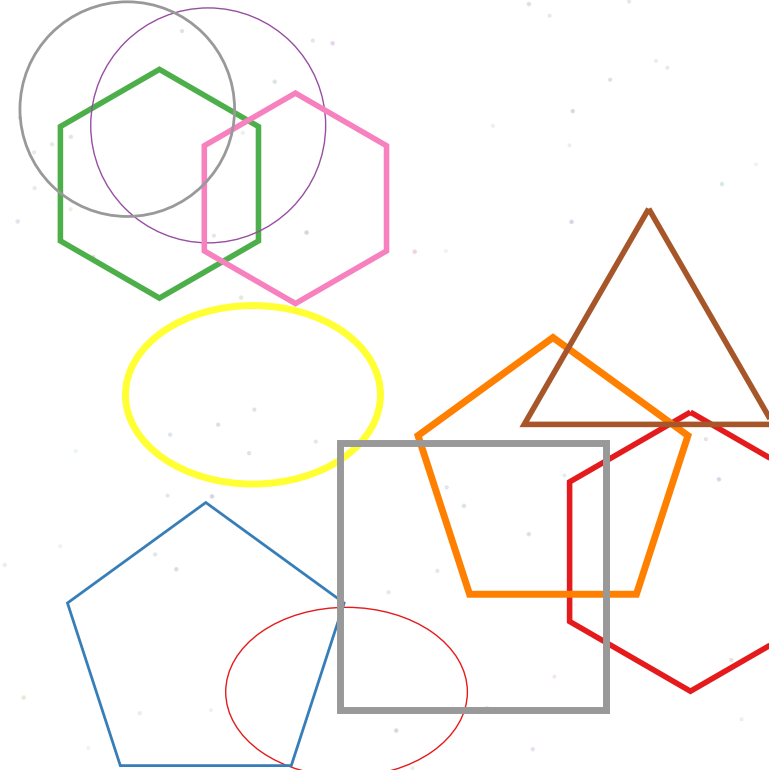[{"shape": "hexagon", "thickness": 2, "radius": 0.91, "center": [0.897, 0.284]}, {"shape": "oval", "thickness": 0.5, "radius": 0.78, "center": [0.45, 0.101]}, {"shape": "pentagon", "thickness": 1, "radius": 0.94, "center": [0.267, 0.158]}, {"shape": "hexagon", "thickness": 2, "radius": 0.74, "center": [0.207, 0.761]}, {"shape": "circle", "thickness": 0.5, "radius": 0.76, "center": [0.27, 0.837]}, {"shape": "pentagon", "thickness": 2.5, "radius": 0.92, "center": [0.718, 0.377]}, {"shape": "oval", "thickness": 2.5, "radius": 0.83, "center": [0.329, 0.487]}, {"shape": "triangle", "thickness": 2, "radius": 0.93, "center": [0.842, 0.542]}, {"shape": "hexagon", "thickness": 2, "radius": 0.68, "center": [0.384, 0.742]}, {"shape": "square", "thickness": 2.5, "radius": 0.87, "center": [0.614, 0.251]}, {"shape": "circle", "thickness": 1, "radius": 0.7, "center": [0.165, 0.858]}]